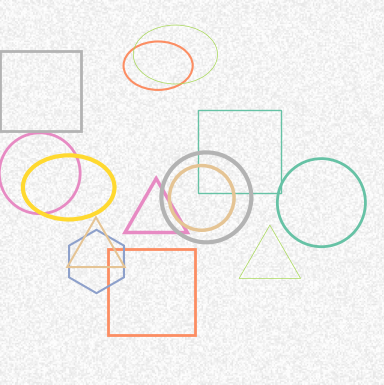[{"shape": "circle", "thickness": 2, "radius": 0.57, "center": [0.835, 0.474]}, {"shape": "square", "thickness": 1, "radius": 0.54, "center": [0.622, 0.607]}, {"shape": "square", "thickness": 2, "radius": 0.56, "center": [0.394, 0.242]}, {"shape": "oval", "thickness": 1.5, "radius": 0.45, "center": [0.411, 0.829]}, {"shape": "hexagon", "thickness": 1.5, "radius": 0.41, "center": [0.251, 0.321]}, {"shape": "triangle", "thickness": 2.5, "radius": 0.47, "center": [0.406, 0.443]}, {"shape": "circle", "thickness": 2, "radius": 0.53, "center": [0.103, 0.55]}, {"shape": "oval", "thickness": 0.5, "radius": 0.55, "center": [0.456, 0.858]}, {"shape": "triangle", "thickness": 0.5, "radius": 0.46, "center": [0.701, 0.323]}, {"shape": "oval", "thickness": 3, "radius": 0.59, "center": [0.178, 0.513]}, {"shape": "triangle", "thickness": 1.5, "radius": 0.43, "center": [0.249, 0.349]}, {"shape": "circle", "thickness": 2.5, "radius": 0.42, "center": [0.524, 0.486]}, {"shape": "square", "thickness": 2, "radius": 0.52, "center": [0.105, 0.763]}, {"shape": "circle", "thickness": 3, "radius": 0.58, "center": [0.536, 0.487]}]